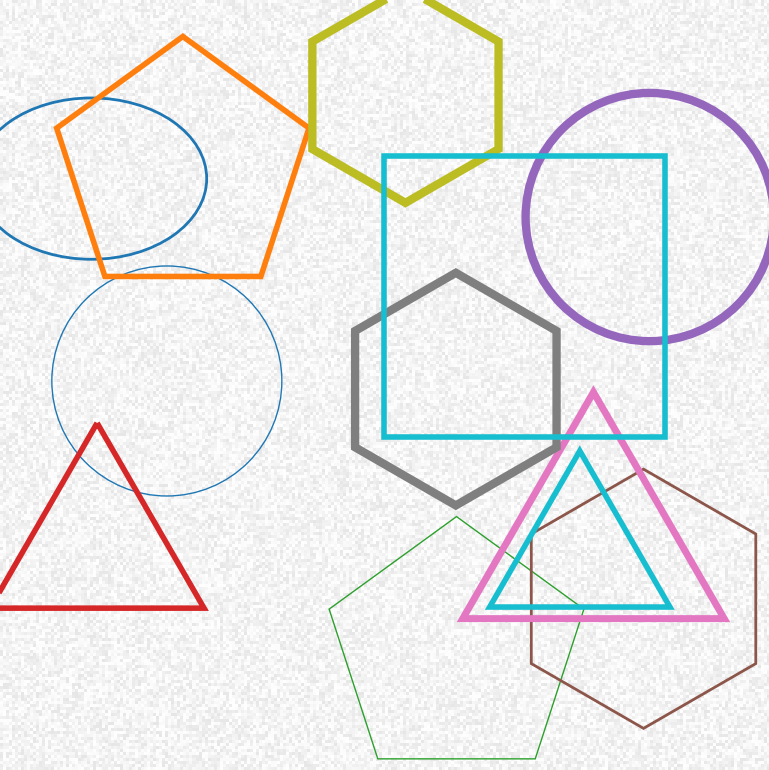[{"shape": "circle", "thickness": 0.5, "radius": 0.75, "center": [0.217, 0.505]}, {"shape": "oval", "thickness": 1, "radius": 0.75, "center": [0.119, 0.768]}, {"shape": "pentagon", "thickness": 2, "radius": 0.86, "center": [0.237, 0.78]}, {"shape": "pentagon", "thickness": 0.5, "radius": 0.87, "center": [0.593, 0.155]}, {"shape": "triangle", "thickness": 2, "radius": 0.8, "center": [0.126, 0.29]}, {"shape": "circle", "thickness": 3, "radius": 0.81, "center": [0.844, 0.718]}, {"shape": "hexagon", "thickness": 1, "radius": 0.84, "center": [0.836, 0.222]}, {"shape": "triangle", "thickness": 2.5, "radius": 0.98, "center": [0.771, 0.295]}, {"shape": "hexagon", "thickness": 3, "radius": 0.76, "center": [0.592, 0.495]}, {"shape": "hexagon", "thickness": 3, "radius": 0.7, "center": [0.527, 0.876]}, {"shape": "square", "thickness": 2, "radius": 0.91, "center": [0.681, 0.615]}, {"shape": "triangle", "thickness": 2, "radius": 0.68, "center": [0.753, 0.279]}]